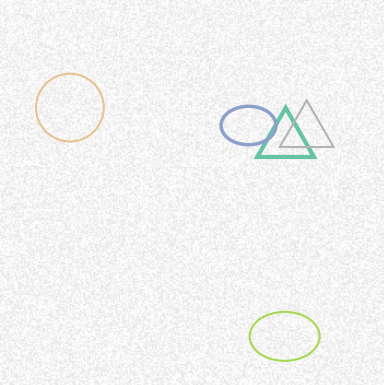[{"shape": "triangle", "thickness": 3, "radius": 0.43, "center": [0.742, 0.635]}, {"shape": "oval", "thickness": 2.5, "radius": 0.36, "center": [0.645, 0.674]}, {"shape": "oval", "thickness": 1.5, "radius": 0.45, "center": [0.739, 0.126]}, {"shape": "circle", "thickness": 1.5, "radius": 0.44, "center": [0.182, 0.721]}, {"shape": "triangle", "thickness": 1.5, "radius": 0.4, "center": [0.797, 0.659]}]